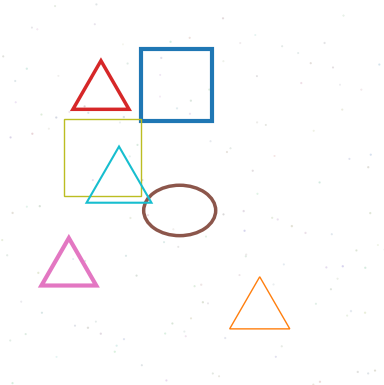[{"shape": "square", "thickness": 3, "radius": 0.46, "center": [0.458, 0.779]}, {"shape": "triangle", "thickness": 1, "radius": 0.45, "center": [0.675, 0.191]}, {"shape": "triangle", "thickness": 2.5, "radius": 0.42, "center": [0.262, 0.758]}, {"shape": "oval", "thickness": 2.5, "radius": 0.47, "center": [0.467, 0.453]}, {"shape": "triangle", "thickness": 3, "radius": 0.41, "center": [0.179, 0.299]}, {"shape": "square", "thickness": 1, "radius": 0.5, "center": [0.266, 0.59]}, {"shape": "triangle", "thickness": 1.5, "radius": 0.49, "center": [0.309, 0.522]}]